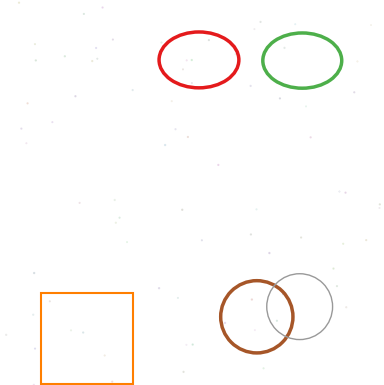[{"shape": "oval", "thickness": 2.5, "radius": 0.52, "center": [0.517, 0.844]}, {"shape": "oval", "thickness": 2.5, "radius": 0.51, "center": [0.785, 0.843]}, {"shape": "square", "thickness": 1.5, "radius": 0.6, "center": [0.227, 0.121]}, {"shape": "circle", "thickness": 2.5, "radius": 0.47, "center": [0.667, 0.177]}, {"shape": "circle", "thickness": 1, "radius": 0.43, "center": [0.778, 0.204]}]